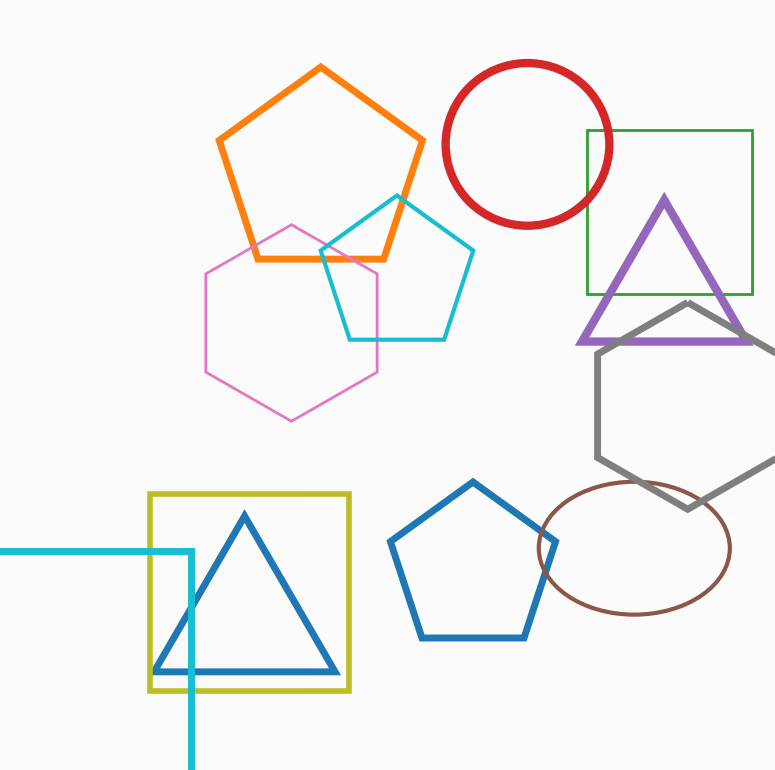[{"shape": "pentagon", "thickness": 2.5, "radius": 0.56, "center": [0.61, 0.262]}, {"shape": "triangle", "thickness": 2.5, "radius": 0.67, "center": [0.316, 0.195]}, {"shape": "pentagon", "thickness": 2.5, "radius": 0.69, "center": [0.414, 0.775]}, {"shape": "square", "thickness": 1, "radius": 0.53, "center": [0.864, 0.725]}, {"shape": "circle", "thickness": 3, "radius": 0.53, "center": [0.681, 0.812]}, {"shape": "triangle", "thickness": 3, "radius": 0.61, "center": [0.857, 0.618]}, {"shape": "oval", "thickness": 1.5, "radius": 0.62, "center": [0.818, 0.288]}, {"shape": "hexagon", "thickness": 1, "radius": 0.64, "center": [0.376, 0.581]}, {"shape": "hexagon", "thickness": 2.5, "radius": 0.67, "center": [0.887, 0.473]}, {"shape": "square", "thickness": 2, "radius": 0.64, "center": [0.321, 0.231]}, {"shape": "square", "thickness": 2.5, "radius": 0.72, "center": [0.103, 0.141]}, {"shape": "pentagon", "thickness": 1.5, "radius": 0.52, "center": [0.512, 0.643]}]